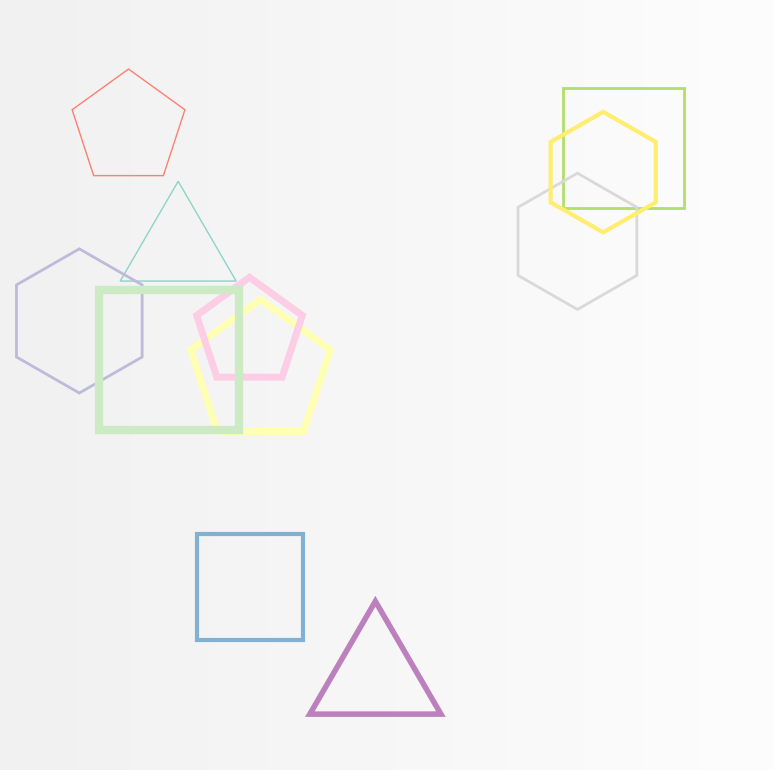[{"shape": "triangle", "thickness": 0.5, "radius": 0.43, "center": [0.23, 0.678]}, {"shape": "pentagon", "thickness": 2.5, "radius": 0.47, "center": [0.336, 0.516]}, {"shape": "hexagon", "thickness": 1, "radius": 0.47, "center": [0.102, 0.583]}, {"shape": "pentagon", "thickness": 0.5, "radius": 0.38, "center": [0.166, 0.834]}, {"shape": "square", "thickness": 1.5, "radius": 0.34, "center": [0.323, 0.238]}, {"shape": "square", "thickness": 1, "radius": 0.39, "center": [0.805, 0.808]}, {"shape": "pentagon", "thickness": 2.5, "radius": 0.36, "center": [0.322, 0.568]}, {"shape": "hexagon", "thickness": 1, "radius": 0.44, "center": [0.745, 0.687]}, {"shape": "triangle", "thickness": 2, "radius": 0.49, "center": [0.484, 0.121]}, {"shape": "square", "thickness": 3, "radius": 0.45, "center": [0.218, 0.532]}, {"shape": "hexagon", "thickness": 1.5, "radius": 0.39, "center": [0.778, 0.776]}]